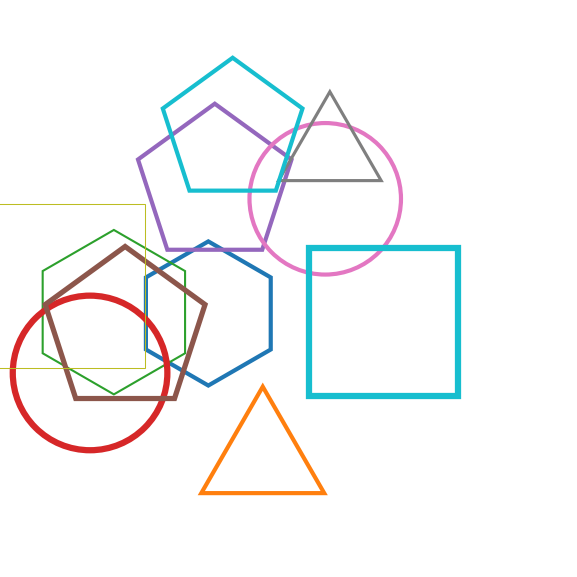[{"shape": "hexagon", "thickness": 2, "radius": 0.62, "center": [0.361, 0.456]}, {"shape": "triangle", "thickness": 2, "radius": 0.61, "center": [0.455, 0.207]}, {"shape": "hexagon", "thickness": 1, "radius": 0.71, "center": [0.197, 0.459]}, {"shape": "circle", "thickness": 3, "radius": 0.67, "center": [0.156, 0.353]}, {"shape": "pentagon", "thickness": 2, "radius": 0.7, "center": [0.372, 0.68]}, {"shape": "pentagon", "thickness": 2.5, "radius": 0.73, "center": [0.217, 0.427]}, {"shape": "circle", "thickness": 2, "radius": 0.66, "center": [0.563, 0.655]}, {"shape": "triangle", "thickness": 1.5, "radius": 0.51, "center": [0.571, 0.738]}, {"shape": "square", "thickness": 0.5, "radius": 0.71, "center": [0.11, 0.504]}, {"shape": "pentagon", "thickness": 2, "radius": 0.64, "center": [0.403, 0.772]}, {"shape": "square", "thickness": 3, "radius": 0.64, "center": [0.664, 0.442]}]